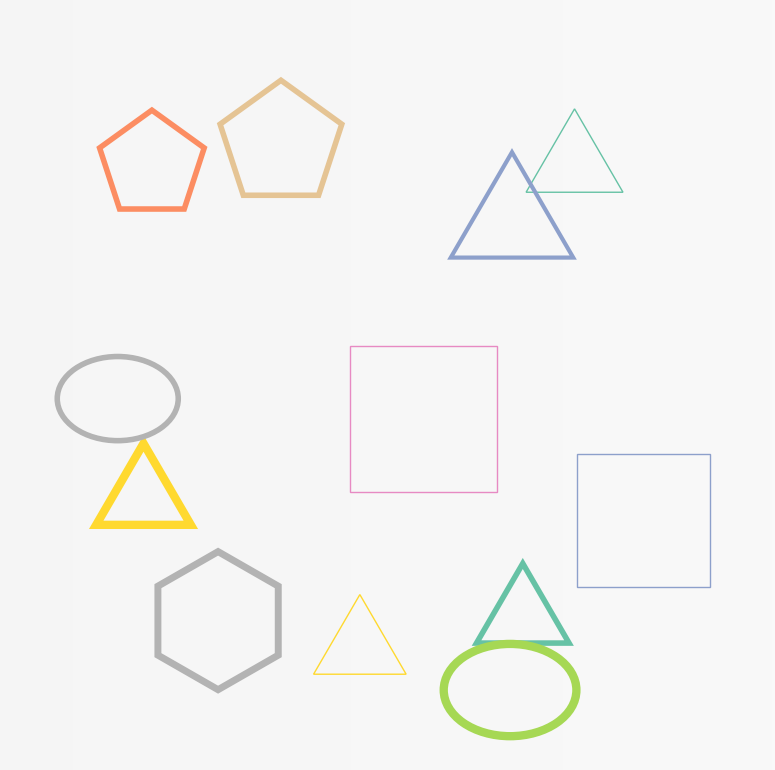[{"shape": "triangle", "thickness": 0.5, "radius": 0.36, "center": [0.741, 0.786]}, {"shape": "triangle", "thickness": 2, "radius": 0.34, "center": [0.675, 0.199]}, {"shape": "pentagon", "thickness": 2, "radius": 0.35, "center": [0.196, 0.786]}, {"shape": "square", "thickness": 0.5, "radius": 0.43, "center": [0.83, 0.323]}, {"shape": "triangle", "thickness": 1.5, "radius": 0.46, "center": [0.661, 0.711]}, {"shape": "square", "thickness": 0.5, "radius": 0.47, "center": [0.547, 0.456]}, {"shape": "oval", "thickness": 3, "radius": 0.43, "center": [0.658, 0.104]}, {"shape": "triangle", "thickness": 0.5, "radius": 0.34, "center": [0.464, 0.159]}, {"shape": "triangle", "thickness": 3, "radius": 0.35, "center": [0.185, 0.354]}, {"shape": "pentagon", "thickness": 2, "radius": 0.41, "center": [0.363, 0.813]}, {"shape": "oval", "thickness": 2, "radius": 0.39, "center": [0.152, 0.482]}, {"shape": "hexagon", "thickness": 2.5, "radius": 0.45, "center": [0.281, 0.194]}]